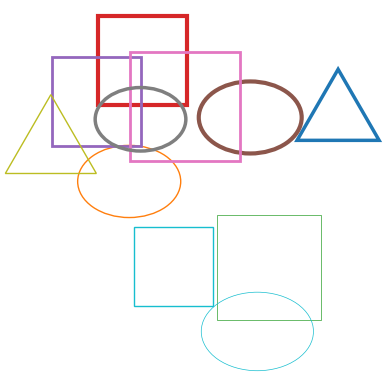[{"shape": "triangle", "thickness": 2.5, "radius": 0.62, "center": [0.878, 0.697]}, {"shape": "oval", "thickness": 1, "radius": 0.67, "center": [0.336, 0.529]}, {"shape": "square", "thickness": 0.5, "radius": 0.68, "center": [0.698, 0.304]}, {"shape": "square", "thickness": 3, "radius": 0.58, "center": [0.371, 0.842]}, {"shape": "square", "thickness": 2, "radius": 0.57, "center": [0.25, 0.736]}, {"shape": "oval", "thickness": 3, "radius": 0.67, "center": [0.65, 0.695]}, {"shape": "square", "thickness": 2, "radius": 0.71, "center": [0.48, 0.724]}, {"shape": "oval", "thickness": 2.5, "radius": 0.59, "center": [0.365, 0.69]}, {"shape": "triangle", "thickness": 1, "radius": 0.68, "center": [0.132, 0.618]}, {"shape": "oval", "thickness": 0.5, "radius": 0.73, "center": [0.668, 0.139]}, {"shape": "square", "thickness": 1, "radius": 0.51, "center": [0.45, 0.308]}]